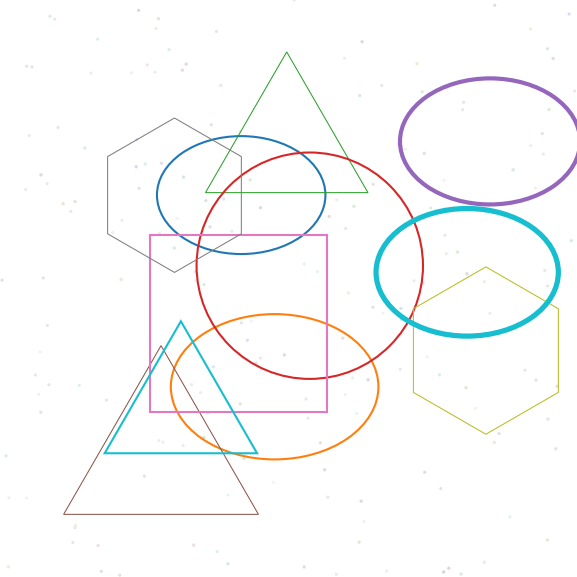[{"shape": "oval", "thickness": 1, "radius": 0.73, "center": [0.418, 0.661]}, {"shape": "oval", "thickness": 1, "radius": 0.9, "center": [0.476, 0.329]}, {"shape": "triangle", "thickness": 0.5, "radius": 0.81, "center": [0.496, 0.747]}, {"shape": "circle", "thickness": 1, "radius": 0.98, "center": [0.536, 0.539]}, {"shape": "oval", "thickness": 2, "radius": 0.78, "center": [0.849, 0.754]}, {"shape": "triangle", "thickness": 0.5, "radius": 0.97, "center": [0.279, 0.206]}, {"shape": "square", "thickness": 1, "radius": 0.77, "center": [0.413, 0.438]}, {"shape": "hexagon", "thickness": 0.5, "radius": 0.67, "center": [0.302, 0.661]}, {"shape": "hexagon", "thickness": 0.5, "radius": 0.72, "center": [0.841, 0.392]}, {"shape": "triangle", "thickness": 1, "radius": 0.76, "center": [0.313, 0.29]}, {"shape": "oval", "thickness": 2.5, "radius": 0.79, "center": [0.809, 0.528]}]